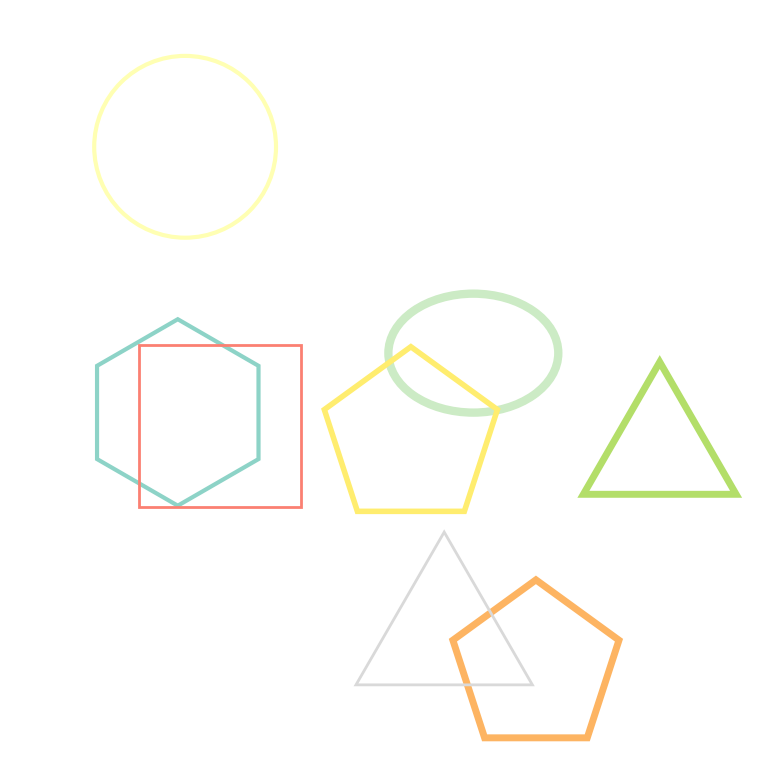[{"shape": "hexagon", "thickness": 1.5, "radius": 0.61, "center": [0.231, 0.464]}, {"shape": "circle", "thickness": 1.5, "radius": 0.59, "center": [0.24, 0.809]}, {"shape": "square", "thickness": 1, "radius": 0.53, "center": [0.286, 0.447]}, {"shape": "pentagon", "thickness": 2.5, "radius": 0.57, "center": [0.696, 0.134]}, {"shape": "triangle", "thickness": 2.5, "radius": 0.57, "center": [0.857, 0.415]}, {"shape": "triangle", "thickness": 1, "radius": 0.66, "center": [0.577, 0.177]}, {"shape": "oval", "thickness": 3, "radius": 0.55, "center": [0.615, 0.541]}, {"shape": "pentagon", "thickness": 2, "radius": 0.59, "center": [0.534, 0.432]}]